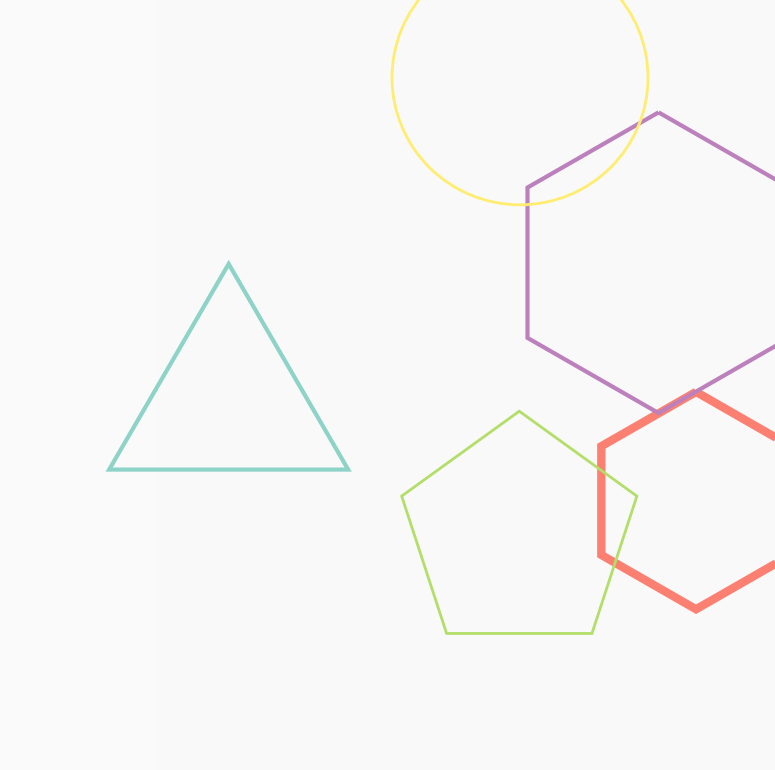[{"shape": "triangle", "thickness": 1.5, "radius": 0.89, "center": [0.295, 0.479]}, {"shape": "hexagon", "thickness": 3, "radius": 0.71, "center": [0.898, 0.35]}, {"shape": "pentagon", "thickness": 1, "radius": 0.8, "center": [0.67, 0.306]}, {"shape": "hexagon", "thickness": 1.5, "radius": 0.98, "center": [0.85, 0.659]}, {"shape": "circle", "thickness": 1, "radius": 0.83, "center": [0.671, 0.899]}]